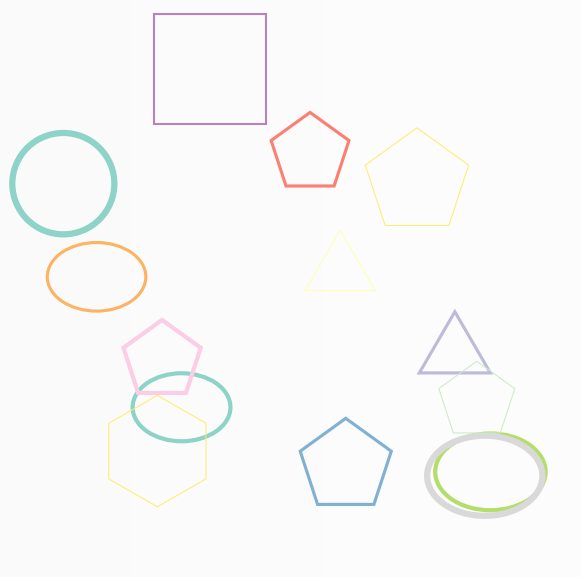[{"shape": "circle", "thickness": 3, "radius": 0.44, "center": [0.109, 0.681]}, {"shape": "oval", "thickness": 2, "radius": 0.42, "center": [0.312, 0.294]}, {"shape": "triangle", "thickness": 0.5, "radius": 0.35, "center": [0.585, 0.531]}, {"shape": "triangle", "thickness": 1.5, "radius": 0.35, "center": [0.783, 0.389]}, {"shape": "pentagon", "thickness": 1.5, "radius": 0.35, "center": [0.533, 0.734]}, {"shape": "pentagon", "thickness": 1.5, "radius": 0.41, "center": [0.595, 0.192]}, {"shape": "oval", "thickness": 1.5, "radius": 0.42, "center": [0.166, 0.52]}, {"shape": "oval", "thickness": 2, "radius": 0.47, "center": [0.844, 0.182]}, {"shape": "pentagon", "thickness": 2, "radius": 0.35, "center": [0.279, 0.375]}, {"shape": "oval", "thickness": 3, "radius": 0.5, "center": [0.834, 0.175]}, {"shape": "square", "thickness": 1, "radius": 0.48, "center": [0.361, 0.88]}, {"shape": "pentagon", "thickness": 0.5, "radius": 0.34, "center": [0.82, 0.305]}, {"shape": "hexagon", "thickness": 0.5, "radius": 0.48, "center": [0.271, 0.218]}, {"shape": "pentagon", "thickness": 0.5, "radius": 0.47, "center": [0.717, 0.684]}]